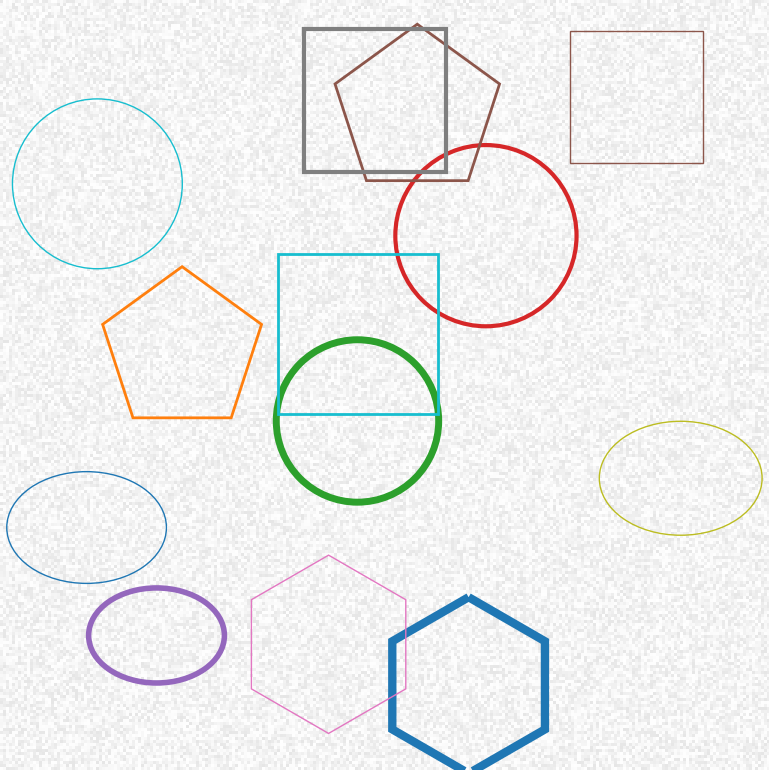[{"shape": "hexagon", "thickness": 3, "radius": 0.57, "center": [0.609, 0.11]}, {"shape": "oval", "thickness": 0.5, "radius": 0.52, "center": [0.112, 0.315]}, {"shape": "pentagon", "thickness": 1, "radius": 0.54, "center": [0.236, 0.545]}, {"shape": "circle", "thickness": 2.5, "radius": 0.53, "center": [0.464, 0.453]}, {"shape": "circle", "thickness": 1.5, "radius": 0.59, "center": [0.631, 0.694]}, {"shape": "oval", "thickness": 2, "radius": 0.44, "center": [0.203, 0.175]}, {"shape": "pentagon", "thickness": 1, "radius": 0.56, "center": [0.542, 0.856]}, {"shape": "square", "thickness": 0.5, "radius": 0.43, "center": [0.827, 0.874]}, {"shape": "hexagon", "thickness": 0.5, "radius": 0.58, "center": [0.427, 0.163]}, {"shape": "square", "thickness": 1.5, "radius": 0.46, "center": [0.487, 0.87]}, {"shape": "oval", "thickness": 0.5, "radius": 0.53, "center": [0.884, 0.379]}, {"shape": "circle", "thickness": 0.5, "radius": 0.55, "center": [0.126, 0.761]}, {"shape": "square", "thickness": 1, "radius": 0.52, "center": [0.465, 0.566]}]